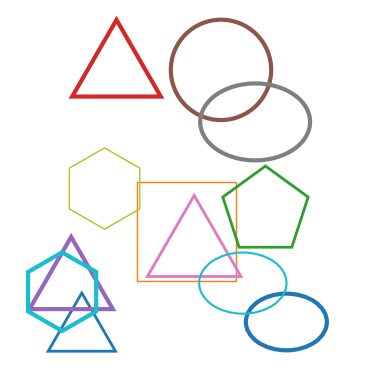[{"shape": "triangle", "thickness": 2, "radius": 0.5, "center": [0.213, 0.138]}, {"shape": "oval", "thickness": 3, "radius": 0.53, "center": [0.744, 0.164]}, {"shape": "square", "thickness": 1, "radius": 0.64, "center": [0.484, 0.398]}, {"shape": "pentagon", "thickness": 2, "radius": 0.58, "center": [0.69, 0.452]}, {"shape": "triangle", "thickness": 3, "radius": 0.66, "center": [0.303, 0.816]}, {"shape": "triangle", "thickness": 3, "radius": 0.63, "center": [0.185, 0.26]}, {"shape": "circle", "thickness": 3, "radius": 0.65, "center": [0.574, 0.819]}, {"shape": "triangle", "thickness": 2, "radius": 0.7, "center": [0.504, 0.352]}, {"shape": "oval", "thickness": 3, "radius": 0.71, "center": [0.663, 0.683]}, {"shape": "hexagon", "thickness": 1, "radius": 0.53, "center": [0.272, 0.51]}, {"shape": "oval", "thickness": 1.5, "radius": 0.57, "center": [0.631, 0.265]}, {"shape": "hexagon", "thickness": 3, "radius": 0.51, "center": [0.161, 0.242]}]